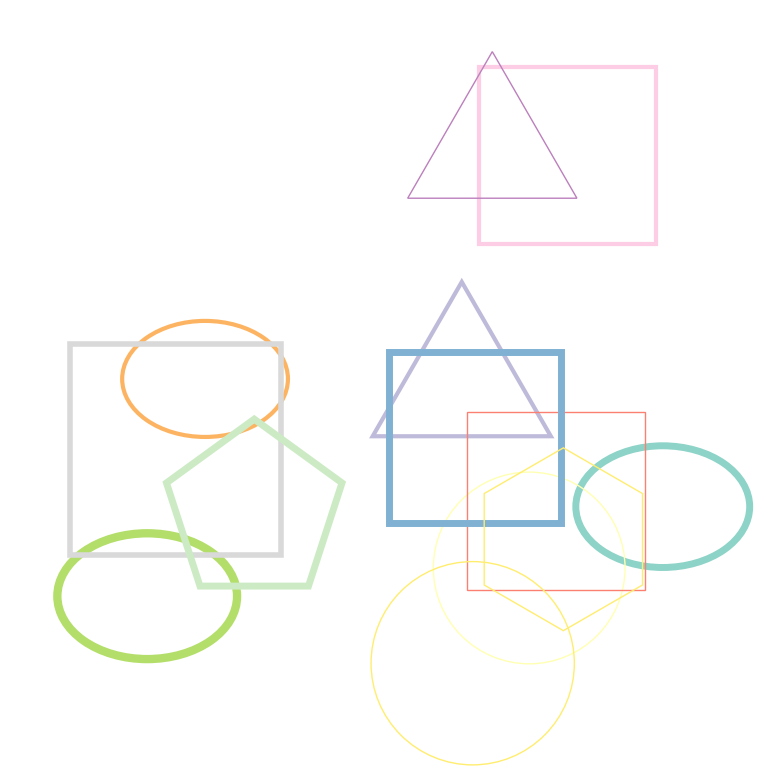[{"shape": "oval", "thickness": 2.5, "radius": 0.56, "center": [0.861, 0.342]}, {"shape": "circle", "thickness": 0.5, "radius": 0.62, "center": [0.687, 0.262]}, {"shape": "triangle", "thickness": 1.5, "radius": 0.67, "center": [0.6, 0.5]}, {"shape": "square", "thickness": 0.5, "radius": 0.58, "center": [0.722, 0.35]}, {"shape": "square", "thickness": 2.5, "radius": 0.56, "center": [0.617, 0.432]}, {"shape": "oval", "thickness": 1.5, "radius": 0.54, "center": [0.266, 0.508]}, {"shape": "oval", "thickness": 3, "radius": 0.58, "center": [0.191, 0.226]}, {"shape": "square", "thickness": 1.5, "radius": 0.58, "center": [0.737, 0.798]}, {"shape": "square", "thickness": 2, "radius": 0.68, "center": [0.228, 0.416]}, {"shape": "triangle", "thickness": 0.5, "radius": 0.63, "center": [0.639, 0.806]}, {"shape": "pentagon", "thickness": 2.5, "radius": 0.6, "center": [0.33, 0.336]}, {"shape": "hexagon", "thickness": 0.5, "radius": 0.59, "center": [0.732, 0.3]}, {"shape": "circle", "thickness": 0.5, "radius": 0.66, "center": [0.614, 0.139]}]